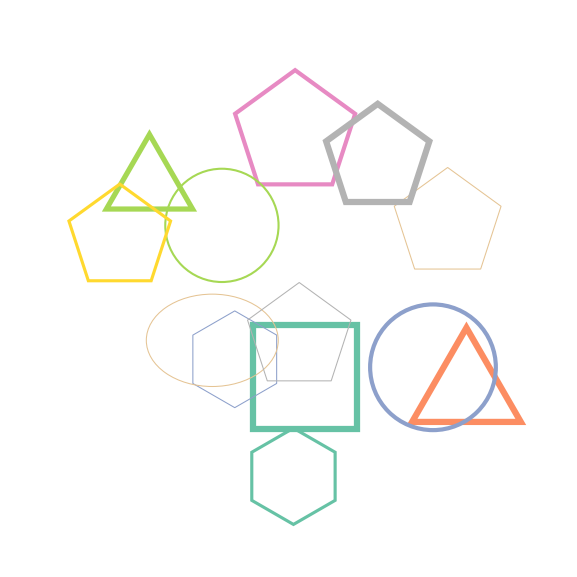[{"shape": "hexagon", "thickness": 1.5, "radius": 0.42, "center": [0.508, 0.174]}, {"shape": "square", "thickness": 3, "radius": 0.45, "center": [0.529, 0.346]}, {"shape": "triangle", "thickness": 3, "radius": 0.54, "center": [0.808, 0.323]}, {"shape": "hexagon", "thickness": 0.5, "radius": 0.42, "center": [0.407, 0.377]}, {"shape": "circle", "thickness": 2, "radius": 0.54, "center": [0.75, 0.363]}, {"shape": "pentagon", "thickness": 2, "radius": 0.55, "center": [0.511, 0.768]}, {"shape": "circle", "thickness": 1, "radius": 0.49, "center": [0.384, 0.609]}, {"shape": "triangle", "thickness": 2.5, "radius": 0.43, "center": [0.259, 0.68]}, {"shape": "pentagon", "thickness": 1.5, "radius": 0.46, "center": [0.207, 0.588]}, {"shape": "pentagon", "thickness": 0.5, "radius": 0.49, "center": [0.775, 0.612]}, {"shape": "oval", "thickness": 0.5, "radius": 0.57, "center": [0.368, 0.41]}, {"shape": "pentagon", "thickness": 0.5, "radius": 0.47, "center": [0.518, 0.416]}, {"shape": "pentagon", "thickness": 3, "radius": 0.47, "center": [0.654, 0.725]}]